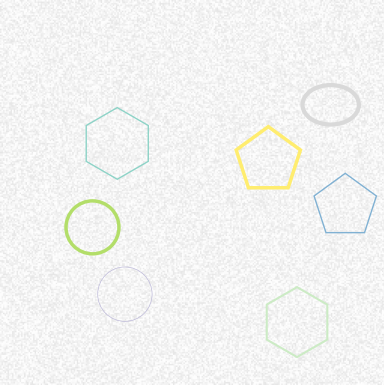[{"shape": "hexagon", "thickness": 1, "radius": 0.47, "center": [0.305, 0.627]}, {"shape": "circle", "thickness": 0.5, "radius": 0.35, "center": [0.324, 0.236]}, {"shape": "pentagon", "thickness": 1, "radius": 0.43, "center": [0.897, 0.465]}, {"shape": "circle", "thickness": 2.5, "radius": 0.34, "center": [0.24, 0.409]}, {"shape": "oval", "thickness": 3, "radius": 0.37, "center": [0.859, 0.728]}, {"shape": "hexagon", "thickness": 1.5, "radius": 0.45, "center": [0.772, 0.163]}, {"shape": "pentagon", "thickness": 2.5, "radius": 0.44, "center": [0.697, 0.583]}]